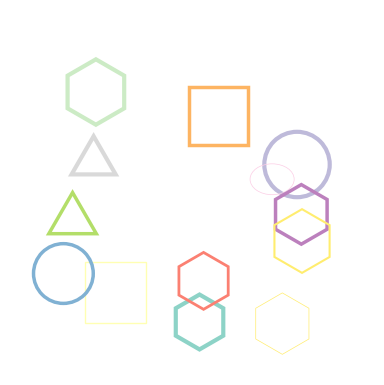[{"shape": "hexagon", "thickness": 3, "radius": 0.36, "center": [0.518, 0.164]}, {"shape": "square", "thickness": 1, "radius": 0.4, "center": [0.3, 0.24]}, {"shape": "circle", "thickness": 3, "radius": 0.42, "center": [0.771, 0.573]}, {"shape": "hexagon", "thickness": 2, "radius": 0.37, "center": [0.529, 0.27]}, {"shape": "circle", "thickness": 2.5, "radius": 0.39, "center": [0.165, 0.29]}, {"shape": "square", "thickness": 2.5, "radius": 0.38, "center": [0.567, 0.699]}, {"shape": "triangle", "thickness": 2.5, "radius": 0.36, "center": [0.189, 0.429]}, {"shape": "oval", "thickness": 0.5, "radius": 0.29, "center": [0.707, 0.534]}, {"shape": "triangle", "thickness": 3, "radius": 0.33, "center": [0.243, 0.58]}, {"shape": "hexagon", "thickness": 2.5, "radius": 0.39, "center": [0.783, 0.443]}, {"shape": "hexagon", "thickness": 3, "radius": 0.42, "center": [0.249, 0.761]}, {"shape": "hexagon", "thickness": 1.5, "radius": 0.41, "center": [0.784, 0.374]}, {"shape": "hexagon", "thickness": 0.5, "radius": 0.4, "center": [0.733, 0.159]}]